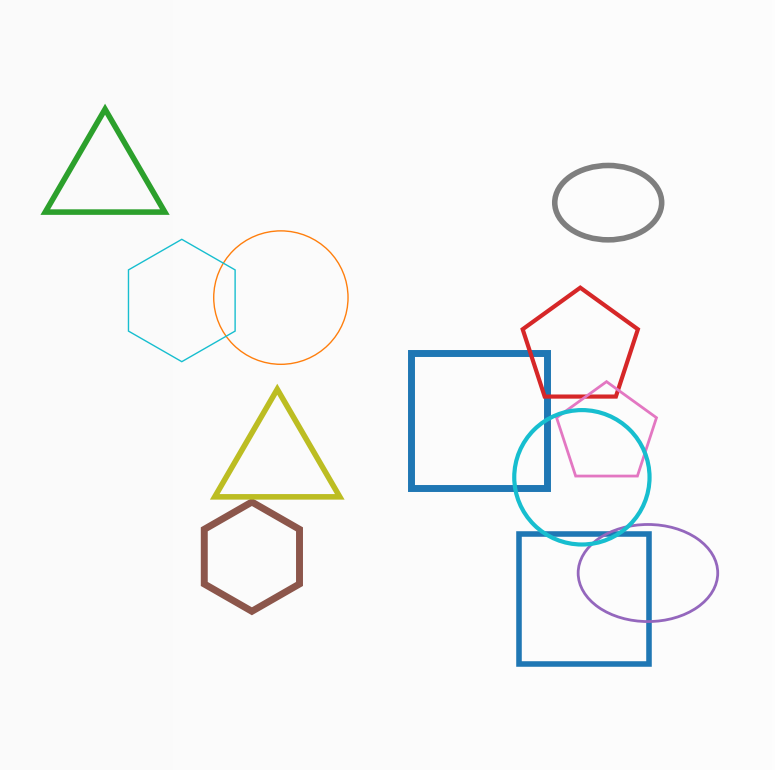[{"shape": "square", "thickness": 2.5, "radius": 0.44, "center": [0.618, 0.454]}, {"shape": "square", "thickness": 2, "radius": 0.42, "center": [0.753, 0.222]}, {"shape": "circle", "thickness": 0.5, "radius": 0.43, "center": [0.362, 0.614]}, {"shape": "triangle", "thickness": 2, "radius": 0.45, "center": [0.136, 0.769]}, {"shape": "pentagon", "thickness": 1.5, "radius": 0.39, "center": [0.749, 0.548]}, {"shape": "oval", "thickness": 1, "radius": 0.45, "center": [0.836, 0.256]}, {"shape": "hexagon", "thickness": 2.5, "radius": 0.35, "center": [0.325, 0.277]}, {"shape": "pentagon", "thickness": 1, "radius": 0.34, "center": [0.783, 0.437]}, {"shape": "oval", "thickness": 2, "radius": 0.34, "center": [0.785, 0.737]}, {"shape": "triangle", "thickness": 2, "radius": 0.47, "center": [0.358, 0.401]}, {"shape": "circle", "thickness": 1.5, "radius": 0.44, "center": [0.751, 0.38]}, {"shape": "hexagon", "thickness": 0.5, "radius": 0.4, "center": [0.235, 0.61]}]